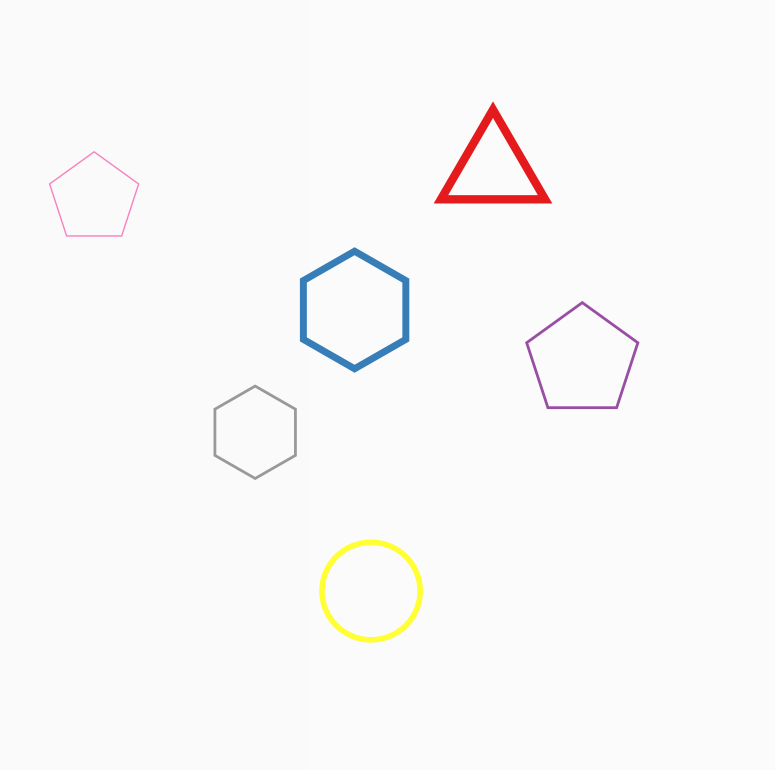[{"shape": "triangle", "thickness": 3, "radius": 0.39, "center": [0.636, 0.78]}, {"shape": "hexagon", "thickness": 2.5, "radius": 0.38, "center": [0.458, 0.597]}, {"shape": "pentagon", "thickness": 1, "radius": 0.38, "center": [0.751, 0.532]}, {"shape": "circle", "thickness": 2, "radius": 0.32, "center": [0.479, 0.232]}, {"shape": "pentagon", "thickness": 0.5, "radius": 0.3, "center": [0.121, 0.742]}, {"shape": "hexagon", "thickness": 1, "radius": 0.3, "center": [0.329, 0.439]}]